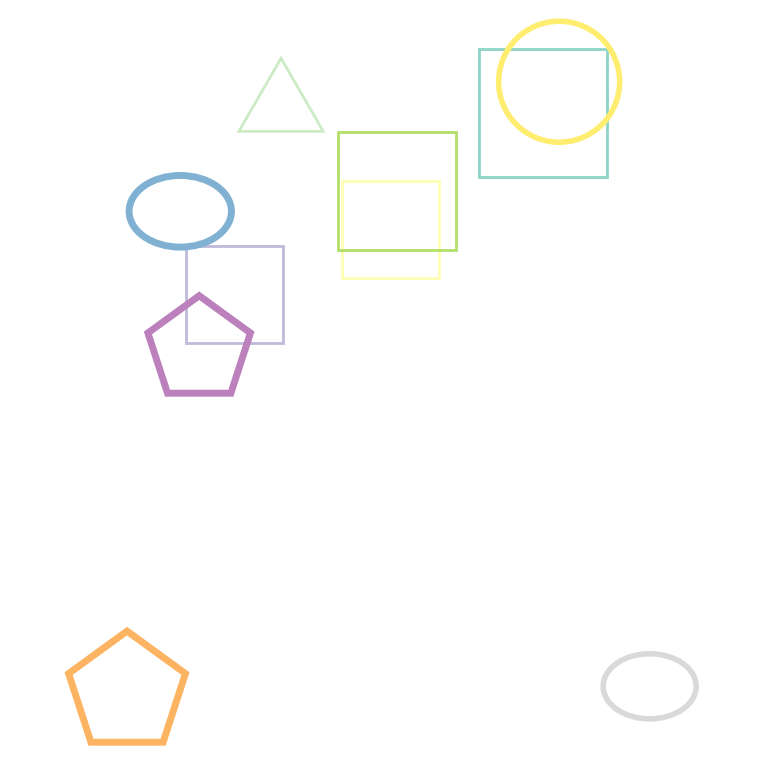[{"shape": "square", "thickness": 1, "radius": 0.42, "center": [0.705, 0.853]}, {"shape": "square", "thickness": 1, "radius": 0.31, "center": [0.507, 0.702]}, {"shape": "square", "thickness": 1, "radius": 0.31, "center": [0.304, 0.618]}, {"shape": "oval", "thickness": 2.5, "radius": 0.33, "center": [0.234, 0.726]}, {"shape": "pentagon", "thickness": 2.5, "radius": 0.4, "center": [0.165, 0.101]}, {"shape": "square", "thickness": 1, "radius": 0.38, "center": [0.516, 0.752]}, {"shape": "oval", "thickness": 2, "radius": 0.3, "center": [0.844, 0.109]}, {"shape": "pentagon", "thickness": 2.5, "radius": 0.35, "center": [0.259, 0.546]}, {"shape": "triangle", "thickness": 1, "radius": 0.32, "center": [0.365, 0.861]}, {"shape": "circle", "thickness": 2, "radius": 0.39, "center": [0.726, 0.894]}]